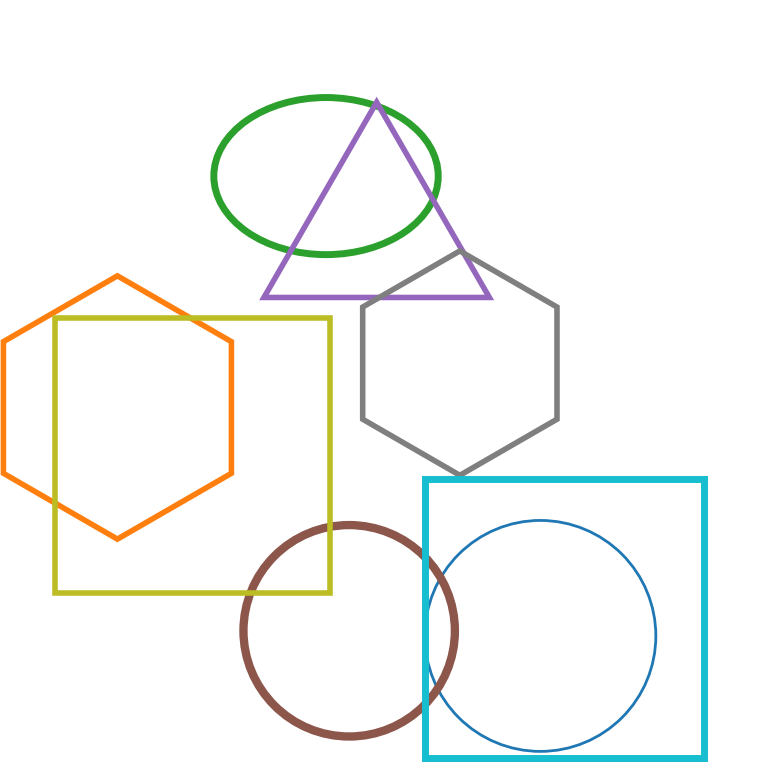[{"shape": "circle", "thickness": 1, "radius": 0.75, "center": [0.702, 0.174]}, {"shape": "hexagon", "thickness": 2, "radius": 0.85, "center": [0.152, 0.471]}, {"shape": "oval", "thickness": 2.5, "radius": 0.73, "center": [0.423, 0.771]}, {"shape": "triangle", "thickness": 2, "radius": 0.85, "center": [0.489, 0.698]}, {"shape": "circle", "thickness": 3, "radius": 0.69, "center": [0.453, 0.181]}, {"shape": "hexagon", "thickness": 2, "radius": 0.73, "center": [0.597, 0.528]}, {"shape": "square", "thickness": 2, "radius": 0.89, "center": [0.25, 0.408]}, {"shape": "square", "thickness": 2.5, "radius": 0.91, "center": [0.733, 0.196]}]